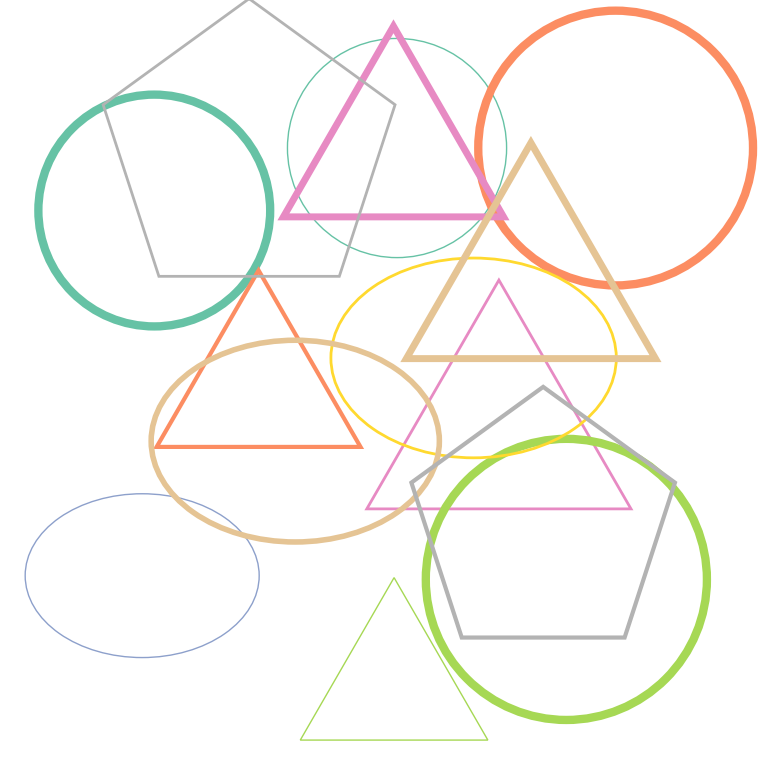[{"shape": "circle", "thickness": 3, "radius": 0.75, "center": [0.2, 0.727]}, {"shape": "circle", "thickness": 0.5, "radius": 0.71, "center": [0.516, 0.808]}, {"shape": "triangle", "thickness": 1.5, "radius": 0.76, "center": [0.336, 0.496]}, {"shape": "circle", "thickness": 3, "radius": 0.89, "center": [0.8, 0.808]}, {"shape": "oval", "thickness": 0.5, "radius": 0.76, "center": [0.185, 0.252]}, {"shape": "triangle", "thickness": 2.5, "radius": 0.83, "center": [0.511, 0.801]}, {"shape": "triangle", "thickness": 1, "radius": 0.99, "center": [0.648, 0.438]}, {"shape": "triangle", "thickness": 0.5, "radius": 0.7, "center": [0.512, 0.109]}, {"shape": "circle", "thickness": 3, "radius": 0.91, "center": [0.736, 0.248]}, {"shape": "oval", "thickness": 1, "radius": 0.93, "center": [0.615, 0.535]}, {"shape": "oval", "thickness": 2, "radius": 0.94, "center": [0.383, 0.427]}, {"shape": "triangle", "thickness": 2.5, "radius": 0.93, "center": [0.69, 0.628]}, {"shape": "pentagon", "thickness": 1, "radius": 1.0, "center": [0.324, 0.802]}, {"shape": "pentagon", "thickness": 1.5, "radius": 0.9, "center": [0.705, 0.318]}]